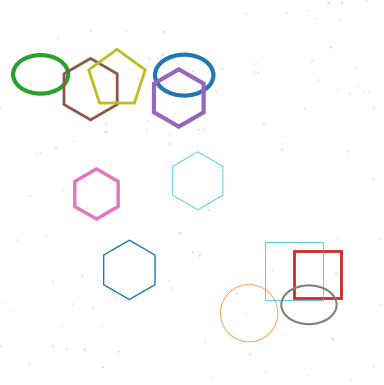[{"shape": "hexagon", "thickness": 1, "radius": 0.39, "center": [0.336, 0.299]}, {"shape": "oval", "thickness": 3, "radius": 0.38, "center": [0.478, 0.805]}, {"shape": "circle", "thickness": 0.5, "radius": 0.37, "center": [0.647, 0.186]}, {"shape": "oval", "thickness": 3, "radius": 0.36, "center": [0.106, 0.807]}, {"shape": "square", "thickness": 2, "radius": 0.3, "center": [0.826, 0.287]}, {"shape": "hexagon", "thickness": 3, "radius": 0.37, "center": [0.464, 0.746]}, {"shape": "hexagon", "thickness": 2, "radius": 0.4, "center": [0.235, 0.768]}, {"shape": "hexagon", "thickness": 2.5, "radius": 0.33, "center": [0.251, 0.496]}, {"shape": "oval", "thickness": 1.5, "radius": 0.36, "center": [0.802, 0.208]}, {"shape": "pentagon", "thickness": 2, "radius": 0.39, "center": [0.304, 0.795]}, {"shape": "square", "thickness": 0.5, "radius": 0.38, "center": [0.764, 0.297]}, {"shape": "hexagon", "thickness": 0.5, "radius": 0.38, "center": [0.514, 0.53]}]